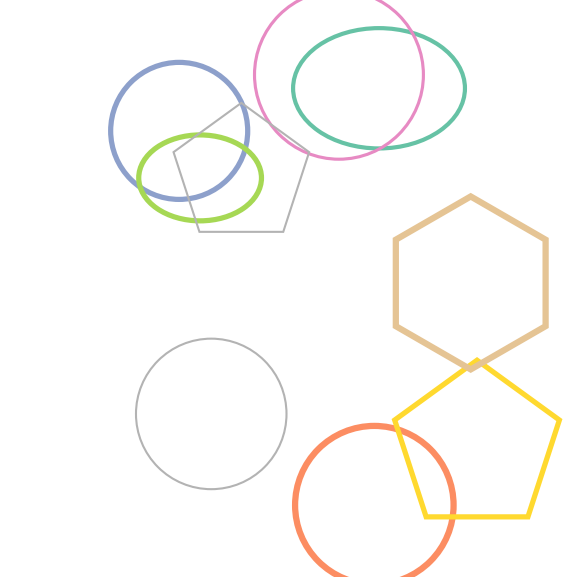[{"shape": "oval", "thickness": 2, "radius": 0.74, "center": [0.656, 0.846]}, {"shape": "circle", "thickness": 3, "radius": 0.69, "center": [0.648, 0.124]}, {"shape": "circle", "thickness": 2.5, "radius": 0.59, "center": [0.31, 0.772]}, {"shape": "circle", "thickness": 1.5, "radius": 0.73, "center": [0.587, 0.87]}, {"shape": "oval", "thickness": 2.5, "radius": 0.53, "center": [0.346, 0.691]}, {"shape": "pentagon", "thickness": 2.5, "radius": 0.75, "center": [0.826, 0.225]}, {"shape": "hexagon", "thickness": 3, "radius": 0.75, "center": [0.815, 0.509]}, {"shape": "circle", "thickness": 1, "radius": 0.65, "center": [0.366, 0.282]}, {"shape": "pentagon", "thickness": 1, "radius": 0.62, "center": [0.418, 0.698]}]